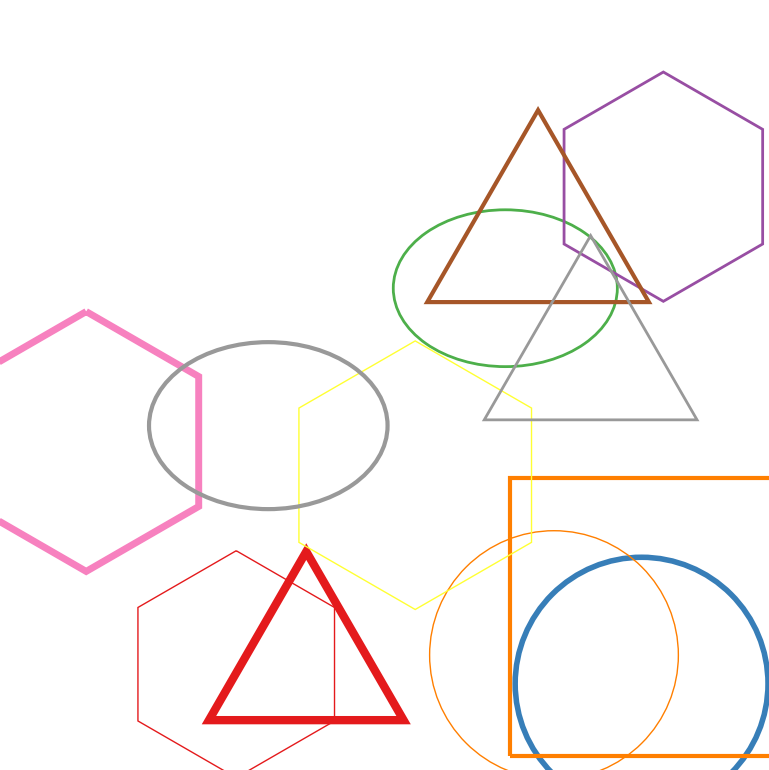[{"shape": "hexagon", "thickness": 0.5, "radius": 0.74, "center": [0.307, 0.137]}, {"shape": "triangle", "thickness": 3, "radius": 0.73, "center": [0.398, 0.138]}, {"shape": "circle", "thickness": 2, "radius": 0.82, "center": [0.833, 0.112]}, {"shape": "oval", "thickness": 1, "radius": 0.73, "center": [0.656, 0.626]}, {"shape": "hexagon", "thickness": 1, "radius": 0.74, "center": [0.862, 0.758]}, {"shape": "circle", "thickness": 0.5, "radius": 0.81, "center": [0.719, 0.149]}, {"shape": "square", "thickness": 1.5, "radius": 0.9, "center": [0.843, 0.198]}, {"shape": "hexagon", "thickness": 0.5, "radius": 0.87, "center": [0.539, 0.383]}, {"shape": "triangle", "thickness": 1.5, "radius": 0.83, "center": [0.699, 0.691]}, {"shape": "hexagon", "thickness": 2.5, "radius": 0.84, "center": [0.112, 0.427]}, {"shape": "oval", "thickness": 1.5, "radius": 0.77, "center": [0.348, 0.447]}, {"shape": "triangle", "thickness": 1, "radius": 0.8, "center": [0.767, 0.535]}]